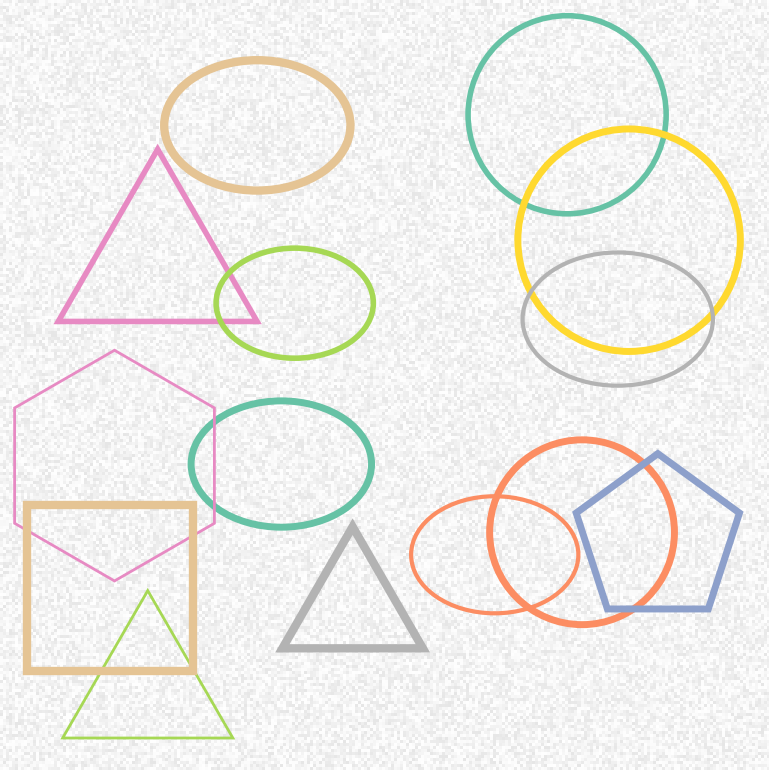[{"shape": "circle", "thickness": 2, "radius": 0.64, "center": [0.737, 0.851]}, {"shape": "oval", "thickness": 2.5, "radius": 0.59, "center": [0.365, 0.397]}, {"shape": "circle", "thickness": 2.5, "radius": 0.6, "center": [0.756, 0.309]}, {"shape": "oval", "thickness": 1.5, "radius": 0.54, "center": [0.643, 0.28]}, {"shape": "pentagon", "thickness": 2.5, "radius": 0.56, "center": [0.854, 0.299]}, {"shape": "hexagon", "thickness": 1, "radius": 0.75, "center": [0.149, 0.395]}, {"shape": "triangle", "thickness": 2, "radius": 0.75, "center": [0.205, 0.657]}, {"shape": "oval", "thickness": 2, "radius": 0.51, "center": [0.383, 0.606]}, {"shape": "triangle", "thickness": 1, "radius": 0.64, "center": [0.192, 0.105]}, {"shape": "circle", "thickness": 2.5, "radius": 0.72, "center": [0.817, 0.688]}, {"shape": "square", "thickness": 3, "radius": 0.54, "center": [0.143, 0.236]}, {"shape": "oval", "thickness": 3, "radius": 0.6, "center": [0.334, 0.837]}, {"shape": "triangle", "thickness": 3, "radius": 0.53, "center": [0.458, 0.211]}, {"shape": "oval", "thickness": 1.5, "radius": 0.62, "center": [0.802, 0.586]}]